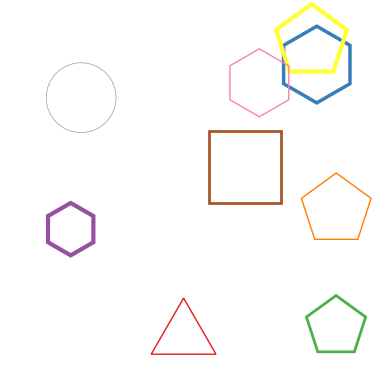[{"shape": "triangle", "thickness": 1, "radius": 0.49, "center": [0.477, 0.129]}, {"shape": "hexagon", "thickness": 2.5, "radius": 0.5, "center": [0.823, 0.832]}, {"shape": "pentagon", "thickness": 2, "radius": 0.4, "center": [0.873, 0.152]}, {"shape": "hexagon", "thickness": 3, "radius": 0.34, "center": [0.184, 0.405]}, {"shape": "pentagon", "thickness": 1, "radius": 0.48, "center": [0.873, 0.455]}, {"shape": "pentagon", "thickness": 3, "radius": 0.48, "center": [0.809, 0.892]}, {"shape": "square", "thickness": 2, "radius": 0.47, "center": [0.637, 0.566]}, {"shape": "hexagon", "thickness": 1, "radius": 0.44, "center": [0.674, 0.785]}, {"shape": "circle", "thickness": 0.5, "radius": 0.45, "center": [0.211, 0.746]}]